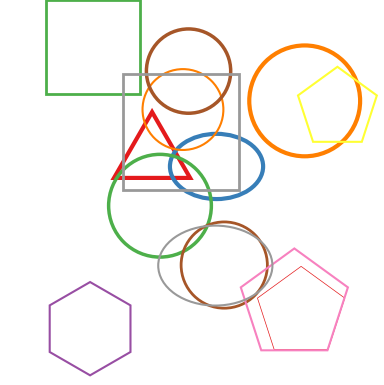[{"shape": "pentagon", "thickness": 0.5, "radius": 0.6, "center": [0.782, 0.189]}, {"shape": "triangle", "thickness": 3, "radius": 0.57, "center": [0.395, 0.595]}, {"shape": "oval", "thickness": 3, "radius": 0.61, "center": [0.562, 0.568]}, {"shape": "square", "thickness": 2, "radius": 0.61, "center": [0.241, 0.878]}, {"shape": "circle", "thickness": 2.5, "radius": 0.67, "center": [0.416, 0.466]}, {"shape": "hexagon", "thickness": 1.5, "radius": 0.61, "center": [0.234, 0.146]}, {"shape": "circle", "thickness": 1.5, "radius": 0.52, "center": [0.475, 0.715]}, {"shape": "circle", "thickness": 3, "radius": 0.72, "center": [0.791, 0.738]}, {"shape": "pentagon", "thickness": 1.5, "radius": 0.54, "center": [0.876, 0.719]}, {"shape": "circle", "thickness": 2, "radius": 0.56, "center": [0.582, 0.312]}, {"shape": "circle", "thickness": 2.5, "radius": 0.55, "center": [0.49, 0.815]}, {"shape": "pentagon", "thickness": 1.5, "radius": 0.73, "center": [0.765, 0.208]}, {"shape": "square", "thickness": 2, "radius": 0.75, "center": [0.471, 0.657]}, {"shape": "oval", "thickness": 1.5, "radius": 0.74, "center": [0.559, 0.31]}]